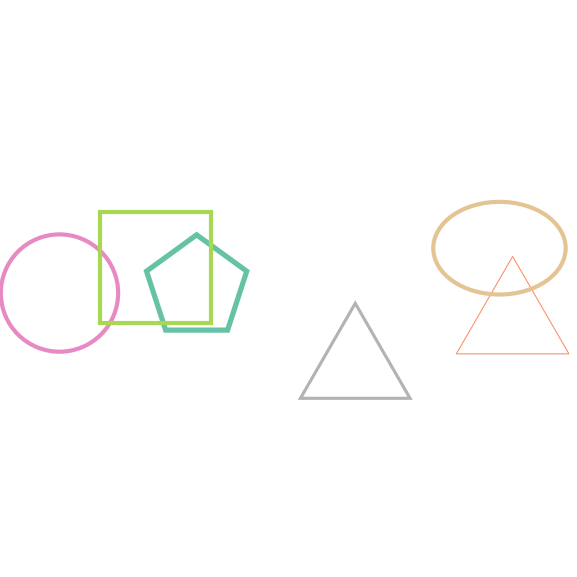[{"shape": "pentagon", "thickness": 2.5, "radius": 0.46, "center": [0.34, 0.501]}, {"shape": "triangle", "thickness": 0.5, "radius": 0.56, "center": [0.888, 0.443]}, {"shape": "circle", "thickness": 2, "radius": 0.51, "center": [0.103, 0.492]}, {"shape": "square", "thickness": 2, "radius": 0.48, "center": [0.269, 0.536]}, {"shape": "oval", "thickness": 2, "radius": 0.57, "center": [0.865, 0.569]}, {"shape": "triangle", "thickness": 1.5, "radius": 0.55, "center": [0.615, 0.364]}]